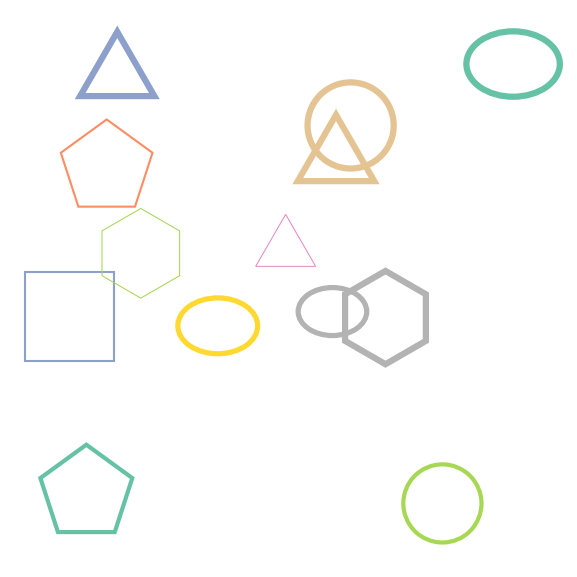[{"shape": "oval", "thickness": 3, "radius": 0.4, "center": [0.889, 0.888]}, {"shape": "pentagon", "thickness": 2, "radius": 0.42, "center": [0.15, 0.145]}, {"shape": "pentagon", "thickness": 1, "radius": 0.42, "center": [0.185, 0.709]}, {"shape": "triangle", "thickness": 3, "radius": 0.37, "center": [0.203, 0.87]}, {"shape": "square", "thickness": 1, "radius": 0.39, "center": [0.121, 0.451]}, {"shape": "triangle", "thickness": 0.5, "radius": 0.3, "center": [0.495, 0.568]}, {"shape": "hexagon", "thickness": 0.5, "radius": 0.39, "center": [0.244, 0.561]}, {"shape": "circle", "thickness": 2, "radius": 0.34, "center": [0.766, 0.127]}, {"shape": "oval", "thickness": 2.5, "radius": 0.35, "center": [0.377, 0.435]}, {"shape": "triangle", "thickness": 3, "radius": 0.38, "center": [0.582, 0.724]}, {"shape": "circle", "thickness": 3, "radius": 0.37, "center": [0.607, 0.782]}, {"shape": "hexagon", "thickness": 3, "radius": 0.4, "center": [0.667, 0.449]}, {"shape": "oval", "thickness": 2.5, "radius": 0.3, "center": [0.576, 0.46]}]